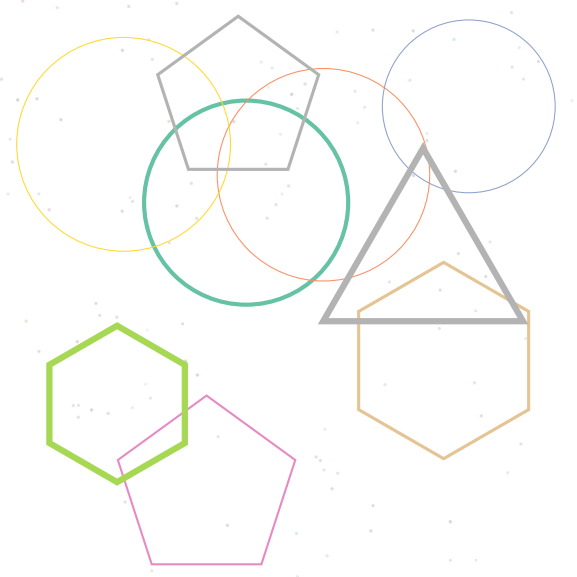[{"shape": "circle", "thickness": 2, "radius": 0.88, "center": [0.426, 0.648]}, {"shape": "circle", "thickness": 0.5, "radius": 0.92, "center": [0.56, 0.697]}, {"shape": "circle", "thickness": 0.5, "radius": 0.75, "center": [0.812, 0.815]}, {"shape": "pentagon", "thickness": 1, "radius": 0.81, "center": [0.358, 0.153]}, {"shape": "hexagon", "thickness": 3, "radius": 0.68, "center": [0.203, 0.3]}, {"shape": "circle", "thickness": 0.5, "radius": 0.93, "center": [0.214, 0.749]}, {"shape": "hexagon", "thickness": 1.5, "radius": 0.85, "center": [0.768, 0.375]}, {"shape": "pentagon", "thickness": 1.5, "radius": 0.73, "center": [0.412, 0.824]}, {"shape": "triangle", "thickness": 3, "radius": 1.0, "center": [0.733, 0.543]}]